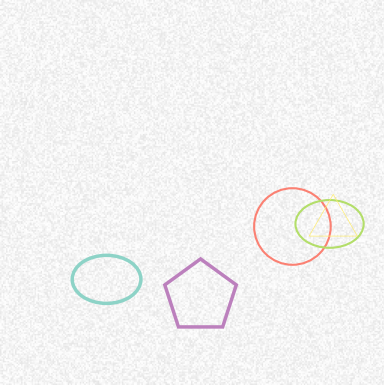[{"shape": "oval", "thickness": 2.5, "radius": 0.45, "center": [0.277, 0.274]}, {"shape": "circle", "thickness": 1.5, "radius": 0.5, "center": [0.76, 0.412]}, {"shape": "oval", "thickness": 1.5, "radius": 0.44, "center": [0.856, 0.418]}, {"shape": "pentagon", "thickness": 2.5, "radius": 0.49, "center": [0.521, 0.23]}, {"shape": "triangle", "thickness": 0.5, "radius": 0.36, "center": [0.866, 0.423]}]